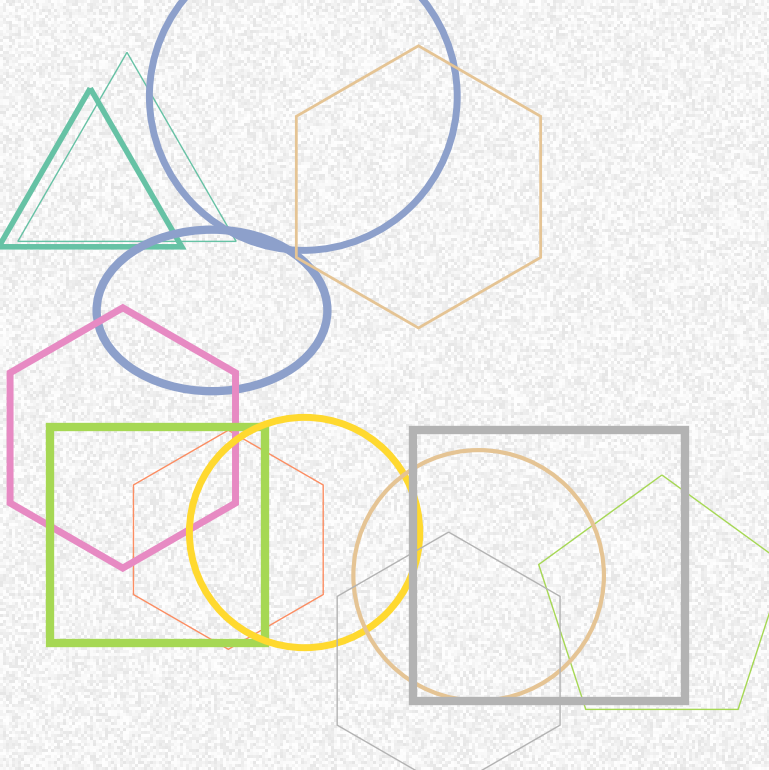[{"shape": "triangle", "thickness": 2, "radius": 0.69, "center": [0.117, 0.748]}, {"shape": "triangle", "thickness": 0.5, "radius": 0.82, "center": [0.165, 0.768]}, {"shape": "hexagon", "thickness": 0.5, "radius": 0.71, "center": [0.297, 0.299]}, {"shape": "oval", "thickness": 3, "radius": 0.75, "center": [0.275, 0.597]}, {"shape": "circle", "thickness": 2.5, "radius": 1.0, "center": [0.394, 0.875]}, {"shape": "hexagon", "thickness": 2.5, "radius": 0.85, "center": [0.159, 0.431]}, {"shape": "pentagon", "thickness": 0.5, "radius": 0.84, "center": [0.86, 0.215]}, {"shape": "square", "thickness": 3, "radius": 0.7, "center": [0.205, 0.305]}, {"shape": "circle", "thickness": 2.5, "radius": 0.75, "center": [0.396, 0.308]}, {"shape": "circle", "thickness": 1.5, "radius": 0.81, "center": [0.622, 0.253]}, {"shape": "hexagon", "thickness": 1, "radius": 0.92, "center": [0.543, 0.757]}, {"shape": "square", "thickness": 3, "radius": 0.88, "center": [0.713, 0.265]}, {"shape": "hexagon", "thickness": 0.5, "radius": 0.84, "center": [0.583, 0.142]}]